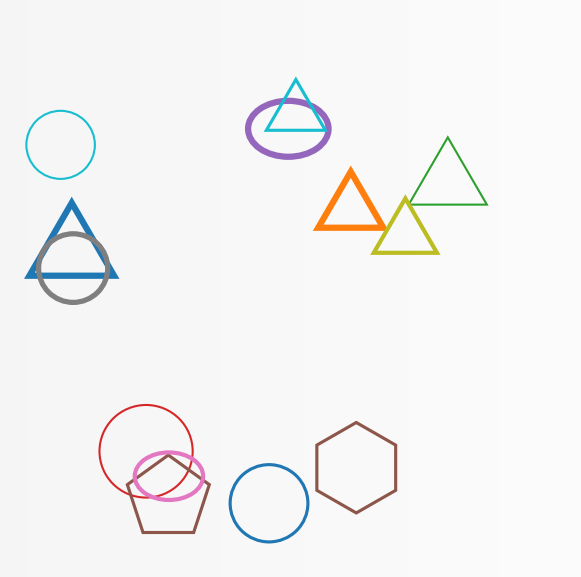[{"shape": "circle", "thickness": 1.5, "radius": 0.33, "center": [0.463, 0.128]}, {"shape": "triangle", "thickness": 3, "radius": 0.42, "center": [0.123, 0.564]}, {"shape": "triangle", "thickness": 3, "radius": 0.32, "center": [0.603, 0.637]}, {"shape": "triangle", "thickness": 1, "radius": 0.39, "center": [0.77, 0.684]}, {"shape": "circle", "thickness": 1, "radius": 0.4, "center": [0.251, 0.218]}, {"shape": "oval", "thickness": 3, "radius": 0.35, "center": [0.496, 0.776]}, {"shape": "pentagon", "thickness": 1.5, "radius": 0.37, "center": [0.29, 0.137]}, {"shape": "hexagon", "thickness": 1.5, "radius": 0.39, "center": [0.613, 0.189]}, {"shape": "oval", "thickness": 2, "radius": 0.29, "center": [0.291, 0.175]}, {"shape": "circle", "thickness": 2.5, "radius": 0.3, "center": [0.126, 0.535]}, {"shape": "triangle", "thickness": 2, "radius": 0.31, "center": [0.697, 0.593]}, {"shape": "triangle", "thickness": 1.5, "radius": 0.29, "center": [0.509, 0.803]}, {"shape": "circle", "thickness": 1, "radius": 0.29, "center": [0.104, 0.748]}]